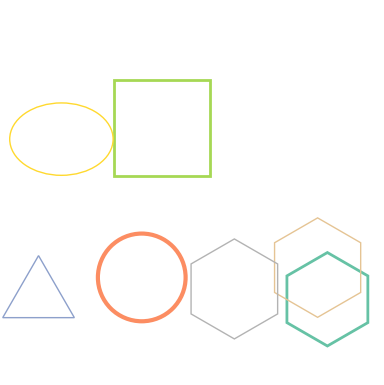[{"shape": "hexagon", "thickness": 2, "radius": 0.61, "center": [0.85, 0.223]}, {"shape": "circle", "thickness": 3, "radius": 0.57, "center": [0.368, 0.279]}, {"shape": "triangle", "thickness": 1, "radius": 0.54, "center": [0.1, 0.229]}, {"shape": "square", "thickness": 2, "radius": 0.62, "center": [0.42, 0.669]}, {"shape": "oval", "thickness": 1, "radius": 0.67, "center": [0.16, 0.639]}, {"shape": "hexagon", "thickness": 1, "radius": 0.65, "center": [0.825, 0.305]}, {"shape": "hexagon", "thickness": 1, "radius": 0.65, "center": [0.609, 0.25]}]